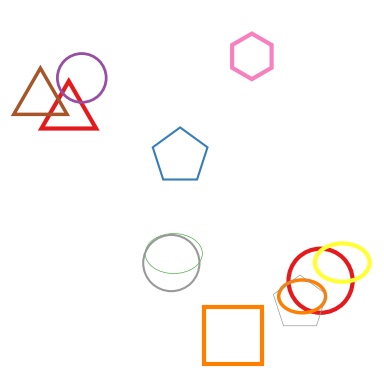[{"shape": "triangle", "thickness": 3, "radius": 0.41, "center": [0.179, 0.707]}, {"shape": "circle", "thickness": 3, "radius": 0.42, "center": [0.833, 0.271]}, {"shape": "pentagon", "thickness": 1.5, "radius": 0.37, "center": [0.468, 0.594]}, {"shape": "oval", "thickness": 0.5, "radius": 0.37, "center": [0.451, 0.341]}, {"shape": "circle", "thickness": 2, "radius": 0.32, "center": [0.212, 0.798]}, {"shape": "square", "thickness": 3, "radius": 0.37, "center": [0.606, 0.129]}, {"shape": "oval", "thickness": 2.5, "radius": 0.3, "center": [0.785, 0.23]}, {"shape": "oval", "thickness": 3, "radius": 0.36, "center": [0.889, 0.318]}, {"shape": "triangle", "thickness": 2.5, "radius": 0.4, "center": [0.105, 0.743]}, {"shape": "hexagon", "thickness": 3, "radius": 0.3, "center": [0.654, 0.854]}, {"shape": "circle", "thickness": 1.5, "radius": 0.37, "center": [0.445, 0.317]}, {"shape": "pentagon", "thickness": 0.5, "radius": 0.36, "center": [0.779, 0.213]}]